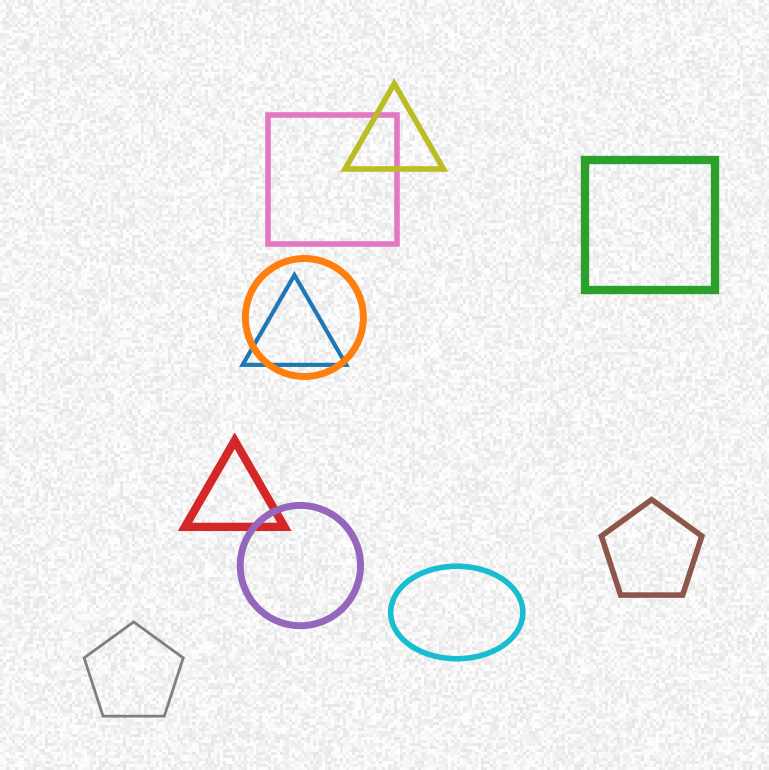[{"shape": "triangle", "thickness": 1.5, "radius": 0.39, "center": [0.382, 0.565]}, {"shape": "circle", "thickness": 2.5, "radius": 0.38, "center": [0.395, 0.588]}, {"shape": "square", "thickness": 3, "radius": 0.42, "center": [0.844, 0.708]}, {"shape": "triangle", "thickness": 3, "radius": 0.37, "center": [0.305, 0.353]}, {"shape": "circle", "thickness": 2.5, "radius": 0.39, "center": [0.39, 0.265]}, {"shape": "pentagon", "thickness": 2, "radius": 0.34, "center": [0.846, 0.283]}, {"shape": "square", "thickness": 2, "radius": 0.42, "center": [0.432, 0.767]}, {"shape": "pentagon", "thickness": 1, "radius": 0.34, "center": [0.174, 0.125]}, {"shape": "triangle", "thickness": 2, "radius": 0.37, "center": [0.512, 0.817]}, {"shape": "oval", "thickness": 2, "radius": 0.43, "center": [0.593, 0.205]}]